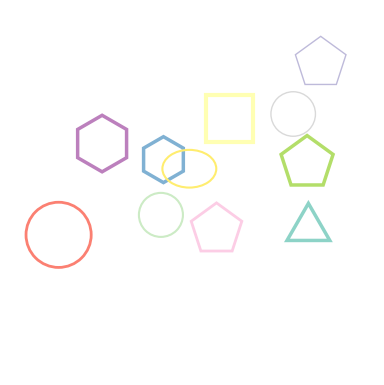[{"shape": "triangle", "thickness": 2.5, "radius": 0.32, "center": [0.801, 0.408]}, {"shape": "square", "thickness": 3, "radius": 0.31, "center": [0.597, 0.693]}, {"shape": "pentagon", "thickness": 1, "radius": 0.35, "center": [0.833, 0.837]}, {"shape": "circle", "thickness": 2, "radius": 0.42, "center": [0.152, 0.39]}, {"shape": "hexagon", "thickness": 2.5, "radius": 0.3, "center": [0.425, 0.585]}, {"shape": "pentagon", "thickness": 2.5, "radius": 0.35, "center": [0.798, 0.577]}, {"shape": "pentagon", "thickness": 2, "radius": 0.35, "center": [0.562, 0.404]}, {"shape": "circle", "thickness": 1, "radius": 0.29, "center": [0.762, 0.704]}, {"shape": "hexagon", "thickness": 2.5, "radius": 0.37, "center": [0.265, 0.627]}, {"shape": "circle", "thickness": 1.5, "radius": 0.29, "center": [0.418, 0.442]}, {"shape": "oval", "thickness": 1.5, "radius": 0.35, "center": [0.492, 0.562]}]